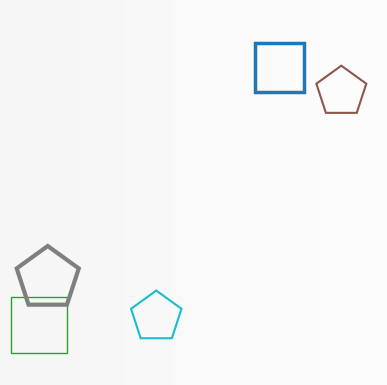[{"shape": "square", "thickness": 2.5, "radius": 0.32, "center": [0.72, 0.825]}, {"shape": "square", "thickness": 1, "radius": 0.36, "center": [0.101, 0.155]}, {"shape": "pentagon", "thickness": 1.5, "radius": 0.34, "center": [0.881, 0.762]}, {"shape": "pentagon", "thickness": 3, "radius": 0.42, "center": [0.123, 0.277]}, {"shape": "pentagon", "thickness": 1.5, "radius": 0.34, "center": [0.403, 0.177]}]